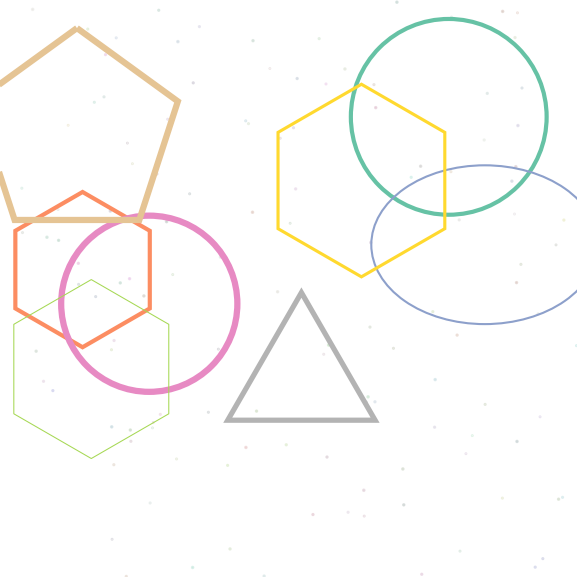[{"shape": "circle", "thickness": 2, "radius": 0.85, "center": [0.777, 0.797]}, {"shape": "hexagon", "thickness": 2, "radius": 0.67, "center": [0.143, 0.532]}, {"shape": "oval", "thickness": 1, "radius": 0.98, "center": [0.839, 0.575]}, {"shape": "circle", "thickness": 3, "radius": 0.76, "center": [0.258, 0.473]}, {"shape": "hexagon", "thickness": 0.5, "radius": 0.77, "center": [0.158, 0.36]}, {"shape": "hexagon", "thickness": 1.5, "radius": 0.83, "center": [0.626, 0.687]}, {"shape": "pentagon", "thickness": 3, "radius": 0.92, "center": [0.133, 0.767]}, {"shape": "triangle", "thickness": 2.5, "radius": 0.74, "center": [0.522, 0.345]}]